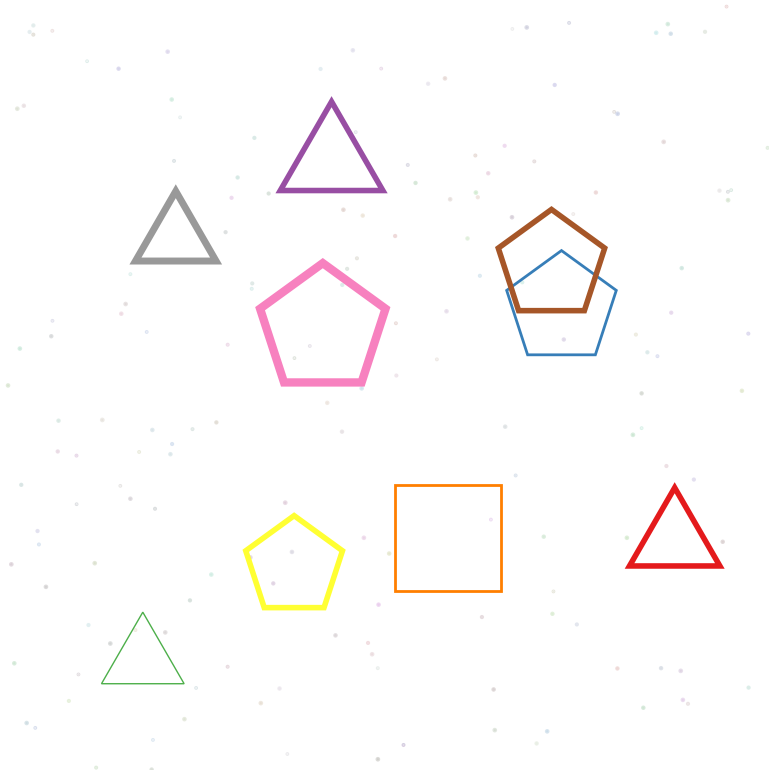[{"shape": "triangle", "thickness": 2, "radius": 0.34, "center": [0.876, 0.299]}, {"shape": "pentagon", "thickness": 1, "radius": 0.37, "center": [0.729, 0.6]}, {"shape": "triangle", "thickness": 0.5, "radius": 0.31, "center": [0.185, 0.143]}, {"shape": "triangle", "thickness": 2, "radius": 0.38, "center": [0.431, 0.791]}, {"shape": "square", "thickness": 1, "radius": 0.34, "center": [0.582, 0.301]}, {"shape": "pentagon", "thickness": 2, "radius": 0.33, "center": [0.382, 0.264]}, {"shape": "pentagon", "thickness": 2, "radius": 0.36, "center": [0.716, 0.655]}, {"shape": "pentagon", "thickness": 3, "radius": 0.43, "center": [0.419, 0.573]}, {"shape": "triangle", "thickness": 2.5, "radius": 0.3, "center": [0.228, 0.691]}]